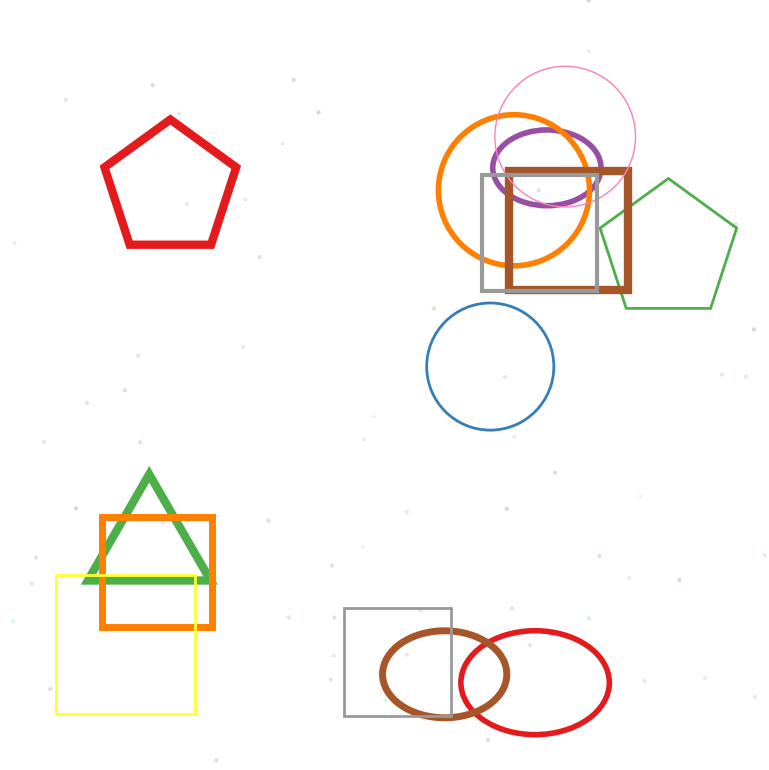[{"shape": "oval", "thickness": 2, "radius": 0.48, "center": [0.695, 0.113]}, {"shape": "pentagon", "thickness": 3, "radius": 0.45, "center": [0.221, 0.755]}, {"shape": "circle", "thickness": 1, "radius": 0.41, "center": [0.637, 0.524]}, {"shape": "pentagon", "thickness": 1, "radius": 0.47, "center": [0.868, 0.675]}, {"shape": "triangle", "thickness": 3, "radius": 0.46, "center": [0.194, 0.292]}, {"shape": "oval", "thickness": 2, "radius": 0.35, "center": [0.71, 0.782]}, {"shape": "circle", "thickness": 2, "radius": 0.49, "center": [0.667, 0.753]}, {"shape": "square", "thickness": 2.5, "radius": 0.36, "center": [0.204, 0.257]}, {"shape": "square", "thickness": 1, "radius": 0.45, "center": [0.163, 0.163]}, {"shape": "oval", "thickness": 2.5, "radius": 0.4, "center": [0.578, 0.124]}, {"shape": "square", "thickness": 3, "radius": 0.39, "center": [0.738, 0.7]}, {"shape": "circle", "thickness": 0.5, "radius": 0.46, "center": [0.734, 0.823]}, {"shape": "square", "thickness": 1, "radius": 0.35, "center": [0.517, 0.14]}, {"shape": "square", "thickness": 1.5, "radius": 0.38, "center": [0.701, 0.697]}]